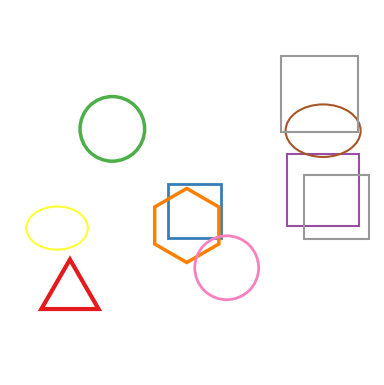[{"shape": "triangle", "thickness": 3, "radius": 0.43, "center": [0.182, 0.24]}, {"shape": "square", "thickness": 2, "radius": 0.35, "center": [0.505, 0.452]}, {"shape": "circle", "thickness": 2.5, "radius": 0.42, "center": [0.292, 0.665]}, {"shape": "square", "thickness": 1.5, "radius": 0.47, "center": [0.839, 0.507]}, {"shape": "hexagon", "thickness": 2.5, "radius": 0.48, "center": [0.485, 0.414]}, {"shape": "oval", "thickness": 1.5, "radius": 0.4, "center": [0.148, 0.408]}, {"shape": "oval", "thickness": 1.5, "radius": 0.49, "center": [0.839, 0.661]}, {"shape": "circle", "thickness": 2, "radius": 0.41, "center": [0.589, 0.305]}, {"shape": "square", "thickness": 1.5, "radius": 0.49, "center": [0.83, 0.755]}, {"shape": "square", "thickness": 1.5, "radius": 0.42, "center": [0.874, 0.463]}]